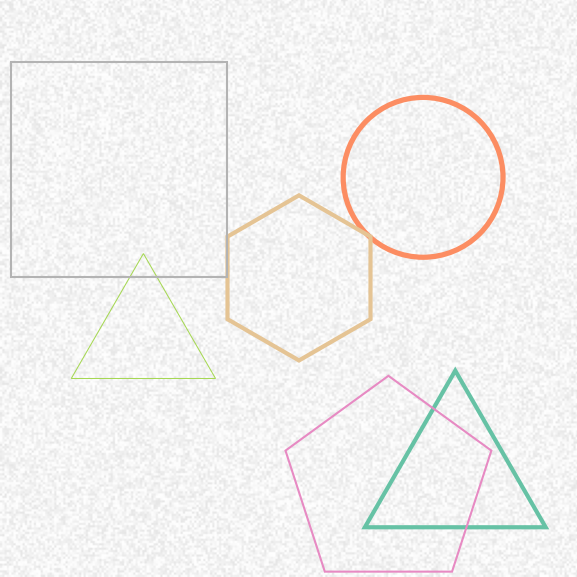[{"shape": "triangle", "thickness": 2, "radius": 0.9, "center": [0.788, 0.177]}, {"shape": "circle", "thickness": 2.5, "radius": 0.69, "center": [0.733, 0.692]}, {"shape": "pentagon", "thickness": 1, "radius": 0.94, "center": [0.673, 0.161]}, {"shape": "triangle", "thickness": 0.5, "radius": 0.72, "center": [0.248, 0.416]}, {"shape": "hexagon", "thickness": 2, "radius": 0.71, "center": [0.518, 0.518]}, {"shape": "square", "thickness": 1, "radius": 0.93, "center": [0.206, 0.706]}]